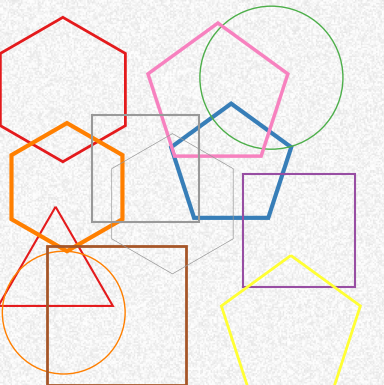[{"shape": "triangle", "thickness": 1.5, "radius": 0.86, "center": [0.144, 0.291]}, {"shape": "hexagon", "thickness": 2, "radius": 0.94, "center": [0.163, 0.767]}, {"shape": "pentagon", "thickness": 3, "radius": 0.82, "center": [0.6, 0.567]}, {"shape": "circle", "thickness": 1, "radius": 0.93, "center": [0.705, 0.798]}, {"shape": "square", "thickness": 1.5, "radius": 0.73, "center": [0.777, 0.402]}, {"shape": "hexagon", "thickness": 3, "radius": 0.83, "center": [0.174, 0.514]}, {"shape": "circle", "thickness": 1, "radius": 0.8, "center": [0.166, 0.188]}, {"shape": "pentagon", "thickness": 2, "radius": 0.95, "center": [0.755, 0.147]}, {"shape": "square", "thickness": 2, "radius": 0.9, "center": [0.302, 0.18]}, {"shape": "pentagon", "thickness": 2.5, "radius": 0.96, "center": [0.566, 0.749]}, {"shape": "hexagon", "thickness": 0.5, "radius": 0.91, "center": [0.448, 0.471]}, {"shape": "square", "thickness": 1.5, "radius": 0.69, "center": [0.377, 0.563]}]